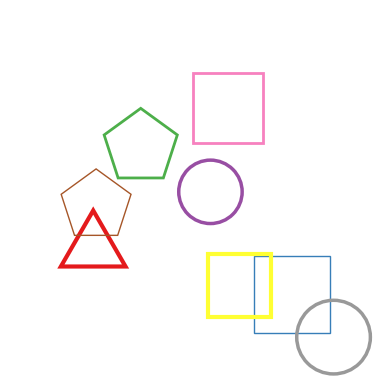[{"shape": "triangle", "thickness": 3, "radius": 0.48, "center": [0.242, 0.356]}, {"shape": "square", "thickness": 1, "radius": 0.5, "center": [0.759, 0.235]}, {"shape": "pentagon", "thickness": 2, "radius": 0.5, "center": [0.366, 0.619]}, {"shape": "circle", "thickness": 2.5, "radius": 0.41, "center": [0.547, 0.502]}, {"shape": "square", "thickness": 3, "radius": 0.41, "center": [0.623, 0.259]}, {"shape": "pentagon", "thickness": 1, "radius": 0.48, "center": [0.25, 0.466]}, {"shape": "square", "thickness": 2, "radius": 0.45, "center": [0.592, 0.718]}, {"shape": "circle", "thickness": 2.5, "radius": 0.48, "center": [0.866, 0.124]}]